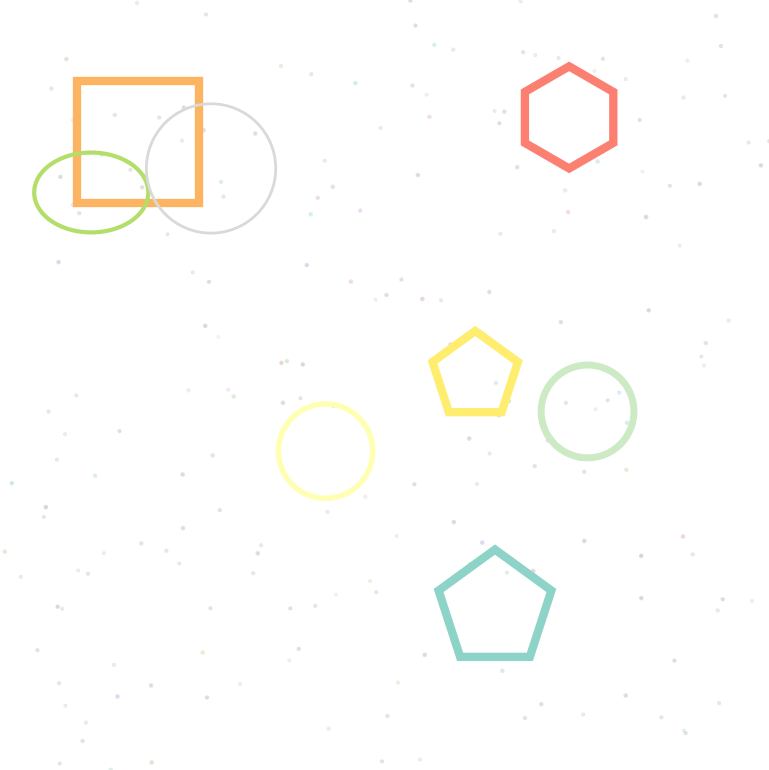[{"shape": "pentagon", "thickness": 3, "radius": 0.39, "center": [0.643, 0.209]}, {"shape": "circle", "thickness": 2, "radius": 0.31, "center": [0.423, 0.414]}, {"shape": "hexagon", "thickness": 3, "radius": 0.33, "center": [0.739, 0.848]}, {"shape": "square", "thickness": 3, "radius": 0.4, "center": [0.179, 0.815]}, {"shape": "oval", "thickness": 1.5, "radius": 0.37, "center": [0.118, 0.75]}, {"shape": "circle", "thickness": 1, "radius": 0.42, "center": [0.274, 0.781]}, {"shape": "circle", "thickness": 2.5, "radius": 0.3, "center": [0.763, 0.466]}, {"shape": "pentagon", "thickness": 3, "radius": 0.29, "center": [0.617, 0.512]}]